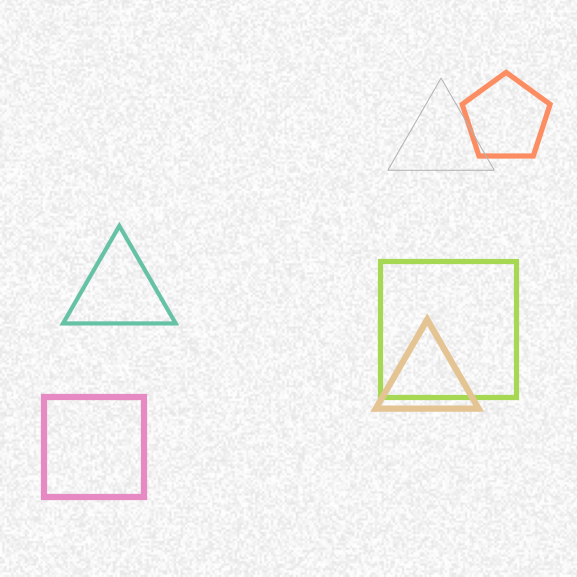[{"shape": "triangle", "thickness": 2, "radius": 0.56, "center": [0.207, 0.495]}, {"shape": "pentagon", "thickness": 2.5, "radius": 0.4, "center": [0.876, 0.794]}, {"shape": "square", "thickness": 3, "radius": 0.43, "center": [0.162, 0.225]}, {"shape": "square", "thickness": 2.5, "radius": 0.59, "center": [0.776, 0.429]}, {"shape": "triangle", "thickness": 3, "radius": 0.51, "center": [0.74, 0.343]}, {"shape": "triangle", "thickness": 0.5, "radius": 0.53, "center": [0.764, 0.757]}]